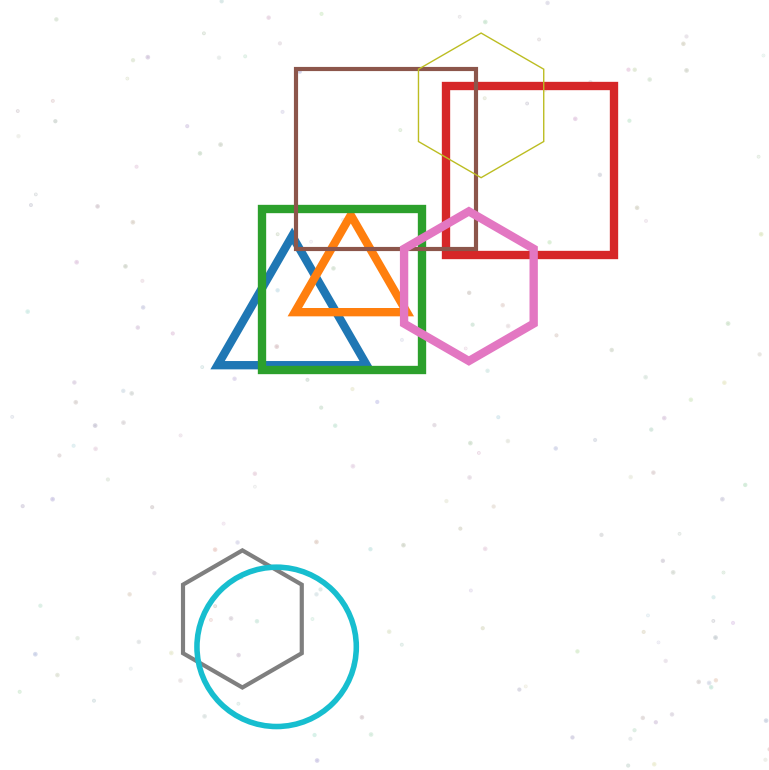[{"shape": "triangle", "thickness": 3, "radius": 0.56, "center": [0.379, 0.582]}, {"shape": "triangle", "thickness": 3, "radius": 0.42, "center": [0.456, 0.637]}, {"shape": "square", "thickness": 3, "radius": 0.52, "center": [0.444, 0.624]}, {"shape": "square", "thickness": 3, "radius": 0.55, "center": [0.688, 0.778]}, {"shape": "square", "thickness": 1.5, "radius": 0.58, "center": [0.502, 0.794]}, {"shape": "hexagon", "thickness": 3, "radius": 0.49, "center": [0.609, 0.628]}, {"shape": "hexagon", "thickness": 1.5, "radius": 0.45, "center": [0.315, 0.196]}, {"shape": "hexagon", "thickness": 0.5, "radius": 0.47, "center": [0.625, 0.863]}, {"shape": "circle", "thickness": 2, "radius": 0.52, "center": [0.359, 0.16]}]